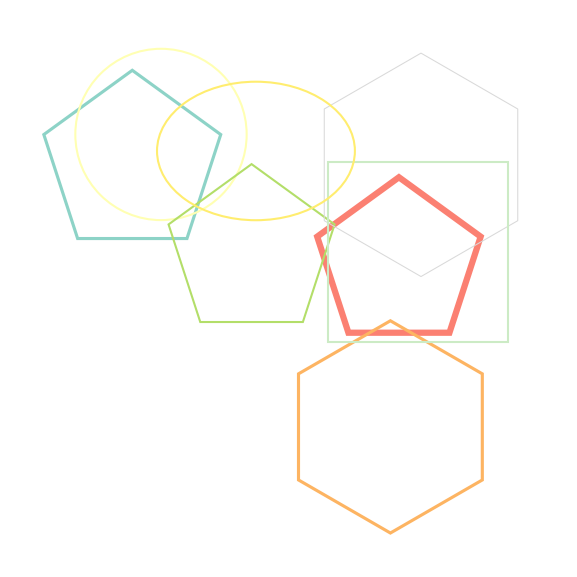[{"shape": "pentagon", "thickness": 1.5, "radius": 0.81, "center": [0.229, 0.716]}, {"shape": "circle", "thickness": 1, "radius": 0.74, "center": [0.279, 0.766]}, {"shape": "pentagon", "thickness": 3, "radius": 0.74, "center": [0.691, 0.543]}, {"shape": "hexagon", "thickness": 1.5, "radius": 0.92, "center": [0.676, 0.26]}, {"shape": "pentagon", "thickness": 1, "radius": 0.76, "center": [0.436, 0.564]}, {"shape": "hexagon", "thickness": 0.5, "radius": 0.97, "center": [0.729, 0.714]}, {"shape": "square", "thickness": 1, "radius": 0.78, "center": [0.724, 0.563]}, {"shape": "oval", "thickness": 1, "radius": 0.86, "center": [0.443, 0.738]}]